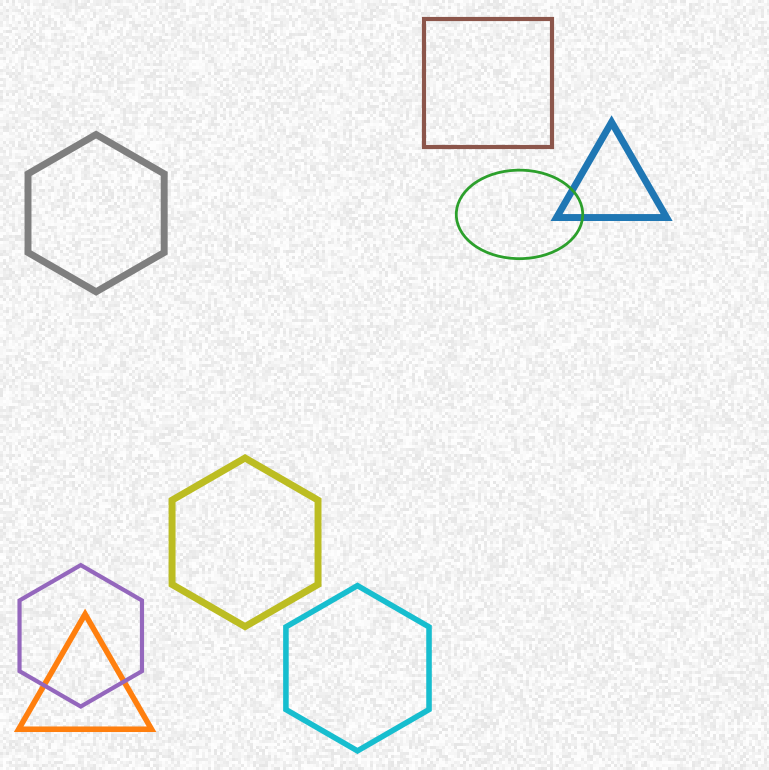[{"shape": "triangle", "thickness": 2.5, "radius": 0.41, "center": [0.794, 0.759]}, {"shape": "triangle", "thickness": 2, "radius": 0.5, "center": [0.111, 0.103]}, {"shape": "oval", "thickness": 1, "radius": 0.41, "center": [0.675, 0.722]}, {"shape": "hexagon", "thickness": 1.5, "radius": 0.46, "center": [0.105, 0.174]}, {"shape": "square", "thickness": 1.5, "radius": 0.42, "center": [0.634, 0.892]}, {"shape": "hexagon", "thickness": 2.5, "radius": 0.51, "center": [0.125, 0.723]}, {"shape": "hexagon", "thickness": 2.5, "radius": 0.55, "center": [0.318, 0.296]}, {"shape": "hexagon", "thickness": 2, "radius": 0.54, "center": [0.464, 0.132]}]